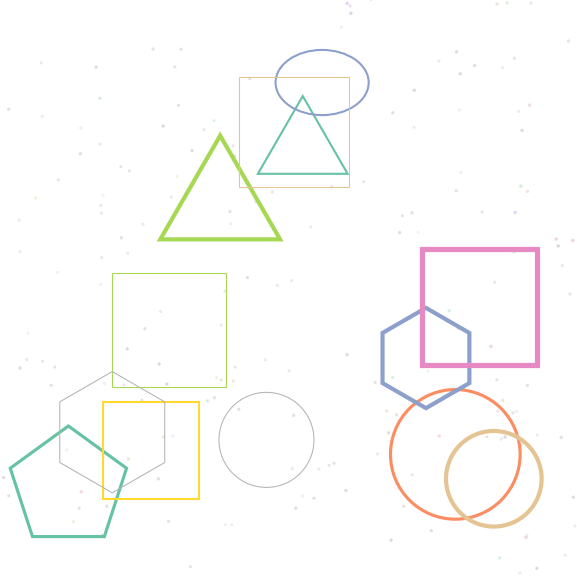[{"shape": "pentagon", "thickness": 1.5, "radius": 0.53, "center": [0.118, 0.156]}, {"shape": "triangle", "thickness": 1, "radius": 0.45, "center": [0.524, 0.743]}, {"shape": "circle", "thickness": 1.5, "radius": 0.56, "center": [0.788, 0.212]}, {"shape": "hexagon", "thickness": 2, "radius": 0.43, "center": [0.738, 0.379]}, {"shape": "oval", "thickness": 1, "radius": 0.4, "center": [0.558, 0.856]}, {"shape": "square", "thickness": 2.5, "radius": 0.5, "center": [0.83, 0.467]}, {"shape": "triangle", "thickness": 2, "radius": 0.6, "center": [0.381, 0.645]}, {"shape": "square", "thickness": 0.5, "radius": 0.49, "center": [0.293, 0.428]}, {"shape": "square", "thickness": 1, "radius": 0.42, "center": [0.262, 0.219]}, {"shape": "square", "thickness": 0.5, "radius": 0.48, "center": [0.509, 0.77]}, {"shape": "circle", "thickness": 2, "radius": 0.41, "center": [0.855, 0.17]}, {"shape": "circle", "thickness": 0.5, "radius": 0.41, "center": [0.461, 0.237]}, {"shape": "hexagon", "thickness": 0.5, "radius": 0.52, "center": [0.194, 0.251]}]